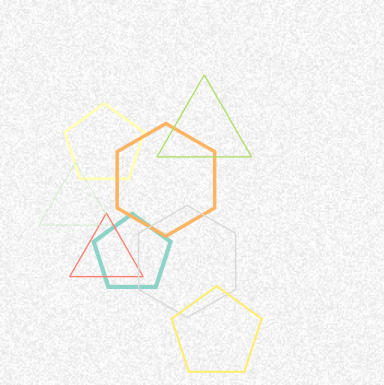[{"shape": "pentagon", "thickness": 3, "radius": 0.52, "center": [0.343, 0.34]}, {"shape": "pentagon", "thickness": 2, "radius": 0.54, "center": [0.271, 0.623]}, {"shape": "triangle", "thickness": 1, "radius": 0.55, "center": [0.276, 0.337]}, {"shape": "hexagon", "thickness": 2.5, "radius": 0.73, "center": [0.431, 0.533]}, {"shape": "triangle", "thickness": 1, "radius": 0.71, "center": [0.531, 0.663]}, {"shape": "hexagon", "thickness": 1, "radius": 0.73, "center": [0.486, 0.321]}, {"shape": "triangle", "thickness": 0.5, "radius": 0.55, "center": [0.196, 0.47]}, {"shape": "pentagon", "thickness": 1.5, "radius": 0.61, "center": [0.563, 0.134]}]